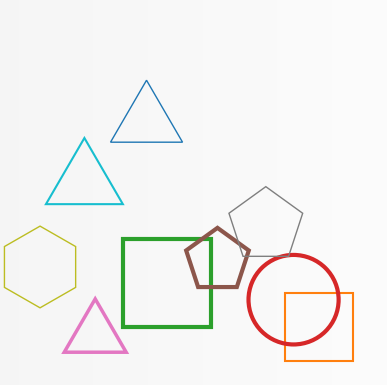[{"shape": "triangle", "thickness": 1, "radius": 0.54, "center": [0.378, 0.684]}, {"shape": "square", "thickness": 1.5, "radius": 0.44, "center": [0.824, 0.152]}, {"shape": "square", "thickness": 3, "radius": 0.57, "center": [0.431, 0.265]}, {"shape": "circle", "thickness": 3, "radius": 0.58, "center": [0.758, 0.222]}, {"shape": "pentagon", "thickness": 3, "radius": 0.42, "center": [0.561, 0.323]}, {"shape": "triangle", "thickness": 2.5, "radius": 0.46, "center": [0.246, 0.131]}, {"shape": "pentagon", "thickness": 1, "radius": 0.5, "center": [0.686, 0.415]}, {"shape": "hexagon", "thickness": 1, "radius": 0.53, "center": [0.103, 0.307]}, {"shape": "triangle", "thickness": 1.5, "radius": 0.57, "center": [0.218, 0.527]}]